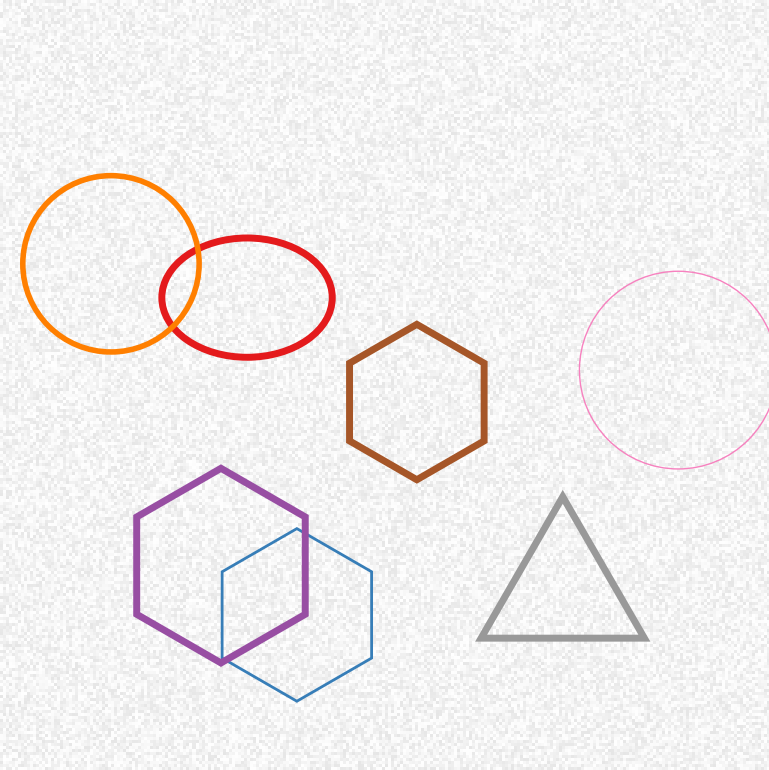[{"shape": "oval", "thickness": 2.5, "radius": 0.55, "center": [0.321, 0.613]}, {"shape": "hexagon", "thickness": 1, "radius": 0.56, "center": [0.386, 0.201]}, {"shape": "hexagon", "thickness": 2.5, "radius": 0.63, "center": [0.287, 0.265]}, {"shape": "circle", "thickness": 2, "radius": 0.57, "center": [0.144, 0.657]}, {"shape": "hexagon", "thickness": 2.5, "radius": 0.5, "center": [0.541, 0.478]}, {"shape": "circle", "thickness": 0.5, "radius": 0.64, "center": [0.881, 0.519]}, {"shape": "triangle", "thickness": 2.5, "radius": 0.61, "center": [0.731, 0.232]}]